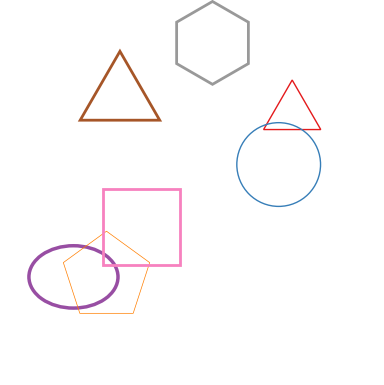[{"shape": "triangle", "thickness": 1, "radius": 0.43, "center": [0.759, 0.706]}, {"shape": "circle", "thickness": 1, "radius": 0.54, "center": [0.724, 0.573]}, {"shape": "oval", "thickness": 2.5, "radius": 0.58, "center": [0.191, 0.281]}, {"shape": "pentagon", "thickness": 0.5, "radius": 0.59, "center": [0.277, 0.282]}, {"shape": "triangle", "thickness": 2, "radius": 0.6, "center": [0.312, 0.747]}, {"shape": "square", "thickness": 2, "radius": 0.5, "center": [0.368, 0.41]}, {"shape": "hexagon", "thickness": 2, "radius": 0.54, "center": [0.552, 0.889]}]